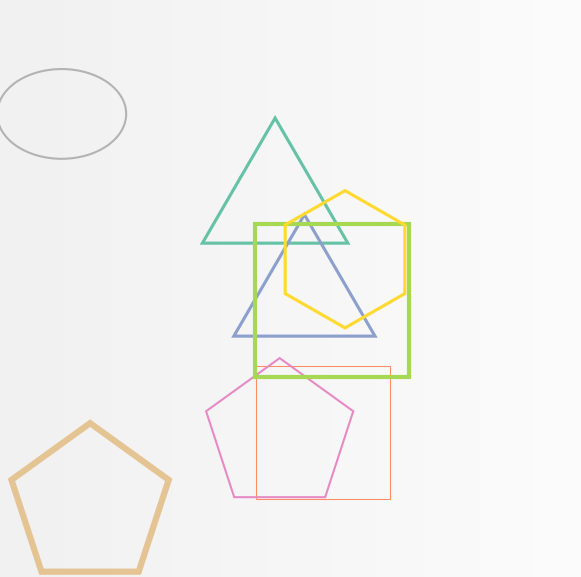[{"shape": "triangle", "thickness": 1.5, "radius": 0.72, "center": [0.473, 0.65]}, {"shape": "square", "thickness": 0.5, "radius": 0.58, "center": [0.556, 0.25]}, {"shape": "triangle", "thickness": 1.5, "radius": 0.7, "center": [0.524, 0.487]}, {"shape": "pentagon", "thickness": 1, "radius": 0.67, "center": [0.481, 0.246]}, {"shape": "square", "thickness": 2, "radius": 0.66, "center": [0.571, 0.478]}, {"shape": "hexagon", "thickness": 1.5, "radius": 0.59, "center": [0.594, 0.55]}, {"shape": "pentagon", "thickness": 3, "radius": 0.71, "center": [0.155, 0.124]}, {"shape": "oval", "thickness": 1, "radius": 0.56, "center": [0.106, 0.802]}]